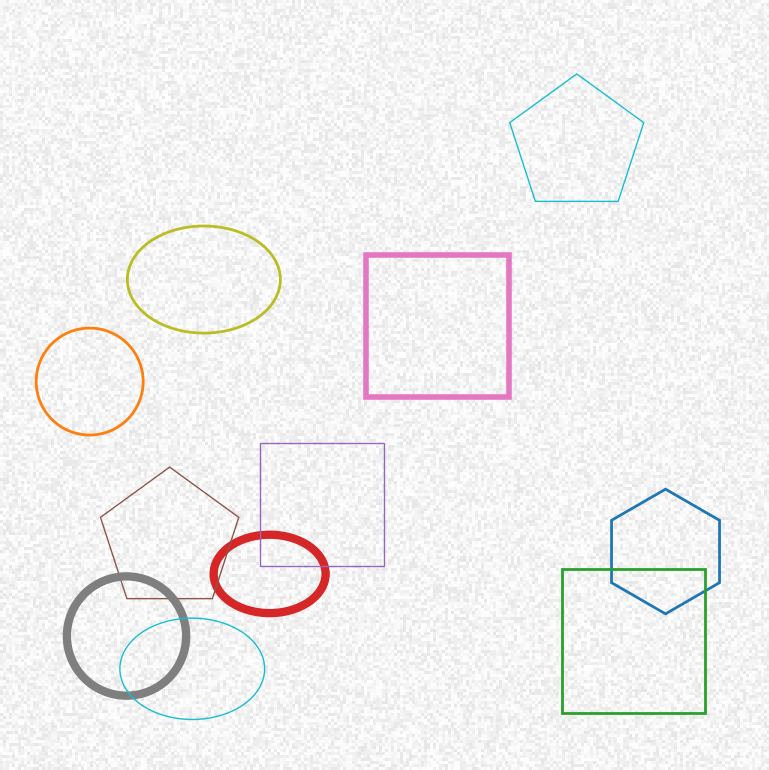[{"shape": "hexagon", "thickness": 1, "radius": 0.4, "center": [0.864, 0.284]}, {"shape": "circle", "thickness": 1, "radius": 0.35, "center": [0.116, 0.504]}, {"shape": "square", "thickness": 1, "radius": 0.47, "center": [0.823, 0.167]}, {"shape": "oval", "thickness": 3, "radius": 0.36, "center": [0.35, 0.255]}, {"shape": "square", "thickness": 0.5, "radius": 0.4, "center": [0.418, 0.345]}, {"shape": "pentagon", "thickness": 0.5, "radius": 0.47, "center": [0.22, 0.299]}, {"shape": "square", "thickness": 2, "radius": 0.46, "center": [0.569, 0.577]}, {"shape": "circle", "thickness": 3, "radius": 0.39, "center": [0.164, 0.174]}, {"shape": "oval", "thickness": 1, "radius": 0.5, "center": [0.265, 0.637]}, {"shape": "pentagon", "thickness": 0.5, "radius": 0.46, "center": [0.749, 0.812]}, {"shape": "oval", "thickness": 0.5, "radius": 0.47, "center": [0.25, 0.131]}]